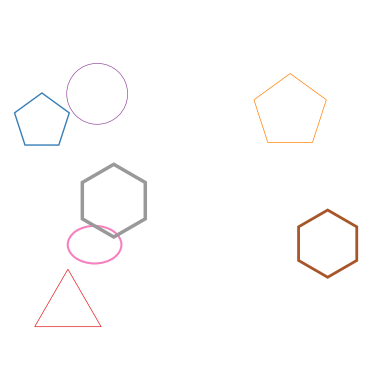[{"shape": "triangle", "thickness": 0.5, "radius": 0.5, "center": [0.176, 0.201]}, {"shape": "pentagon", "thickness": 1, "radius": 0.37, "center": [0.109, 0.684]}, {"shape": "circle", "thickness": 0.5, "radius": 0.4, "center": [0.252, 0.756]}, {"shape": "pentagon", "thickness": 0.5, "radius": 0.49, "center": [0.754, 0.71]}, {"shape": "hexagon", "thickness": 2, "radius": 0.44, "center": [0.851, 0.367]}, {"shape": "oval", "thickness": 1.5, "radius": 0.35, "center": [0.246, 0.364]}, {"shape": "hexagon", "thickness": 2.5, "radius": 0.47, "center": [0.296, 0.479]}]